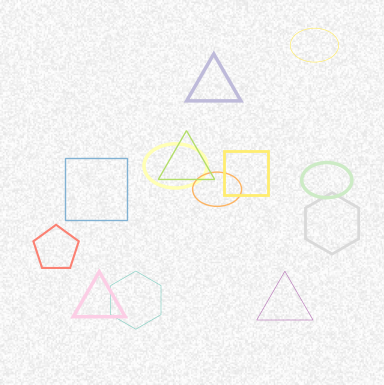[{"shape": "hexagon", "thickness": 0.5, "radius": 0.38, "center": [0.353, 0.22]}, {"shape": "oval", "thickness": 2.5, "radius": 0.41, "center": [0.456, 0.569]}, {"shape": "triangle", "thickness": 2.5, "radius": 0.41, "center": [0.555, 0.779]}, {"shape": "pentagon", "thickness": 1.5, "radius": 0.31, "center": [0.146, 0.354]}, {"shape": "square", "thickness": 1, "radius": 0.4, "center": [0.249, 0.509]}, {"shape": "oval", "thickness": 1, "radius": 0.32, "center": [0.564, 0.508]}, {"shape": "triangle", "thickness": 1, "radius": 0.42, "center": [0.484, 0.576]}, {"shape": "triangle", "thickness": 2.5, "radius": 0.39, "center": [0.258, 0.216]}, {"shape": "hexagon", "thickness": 2, "radius": 0.4, "center": [0.863, 0.42]}, {"shape": "triangle", "thickness": 0.5, "radius": 0.42, "center": [0.74, 0.211]}, {"shape": "oval", "thickness": 2.5, "radius": 0.33, "center": [0.849, 0.532]}, {"shape": "oval", "thickness": 0.5, "radius": 0.31, "center": [0.817, 0.883]}, {"shape": "square", "thickness": 2, "radius": 0.29, "center": [0.638, 0.551]}]